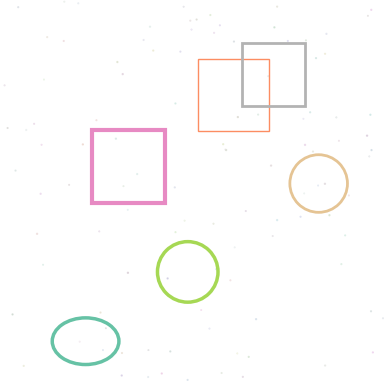[{"shape": "oval", "thickness": 2.5, "radius": 0.43, "center": [0.222, 0.114]}, {"shape": "square", "thickness": 1, "radius": 0.46, "center": [0.607, 0.753]}, {"shape": "square", "thickness": 3, "radius": 0.47, "center": [0.333, 0.568]}, {"shape": "circle", "thickness": 2.5, "radius": 0.39, "center": [0.488, 0.294]}, {"shape": "circle", "thickness": 2, "radius": 0.37, "center": [0.828, 0.523]}, {"shape": "square", "thickness": 2, "radius": 0.41, "center": [0.71, 0.807]}]